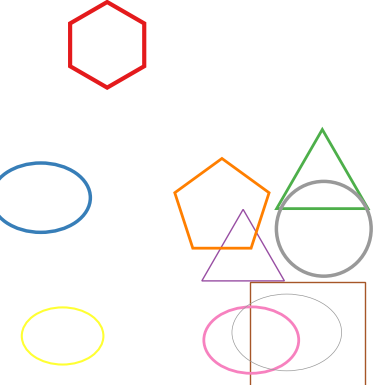[{"shape": "hexagon", "thickness": 3, "radius": 0.56, "center": [0.278, 0.884]}, {"shape": "oval", "thickness": 2.5, "radius": 0.64, "center": [0.106, 0.487]}, {"shape": "triangle", "thickness": 2, "radius": 0.69, "center": [0.837, 0.527]}, {"shape": "triangle", "thickness": 1, "radius": 0.62, "center": [0.632, 0.332]}, {"shape": "pentagon", "thickness": 2, "radius": 0.64, "center": [0.576, 0.46]}, {"shape": "oval", "thickness": 1.5, "radius": 0.53, "center": [0.163, 0.127]}, {"shape": "square", "thickness": 1, "radius": 0.75, "center": [0.799, 0.119]}, {"shape": "oval", "thickness": 2, "radius": 0.62, "center": [0.653, 0.117]}, {"shape": "oval", "thickness": 0.5, "radius": 0.71, "center": [0.745, 0.136]}, {"shape": "circle", "thickness": 2.5, "radius": 0.62, "center": [0.841, 0.406]}]